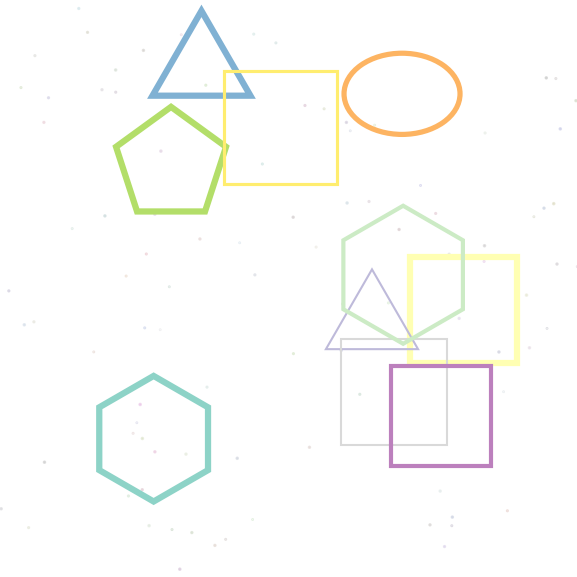[{"shape": "hexagon", "thickness": 3, "radius": 0.54, "center": [0.266, 0.239]}, {"shape": "square", "thickness": 3, "radius": 0.46, "center": [0.803, 0.462]}, {"shape": "triangle", "thickness": 1, "radius": 0.46, "center": [0.644, 0.441]}, {"shape": "triangle", "thickness": 3, "radius": 0.49, "center": [0.349, 0.882]}, {"shape": "oval", "thickness": 2.5, "radius": 0.5, "center": [0.696, 0.837]}, {"shape": "pentagon", "thickness": 3, "radius": 0.5, "center": [0.296, 0.714]}, {"shape": "square", "thickness": 1, "radius": 0.46, "center": [0.682, 0.32]}, {"shape": "square", "thickness": 2, "radius": 0.43, "center": [0.764, 0.279]}, {"shape": "hexagon", "thickness": 2, "radius": 0.6, "center": [0.698, 0.523]}, {"shape": "square", "thickness": 1.5, "radius": 0.49, "center": [0.486, 0.778]}]